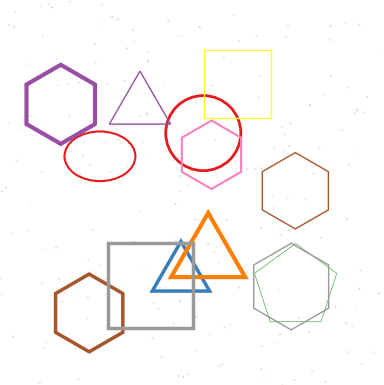[{"shape": "oval", "thickness": 1.5, "radius": 0.46, "center": [0.26, 0.594]}, {"shape": "circle", "thickness": 2, "radius": 0.49, "center": [0.528, 0.654]}, {"shape": "triangle", "thickness": 2.5, "radius": 0.43, "center": [0.47, 0.287]}, {"shape": "pentagon", "thickness": 0.5, "radius": 0.56, "center": [0.768, 0.255]}, {"shape": "triangle", "thickness": 1, "radius": 0.46, "center": [0.364, 0.723]}, {"shape": "hexagon", "thickness": 3, "radius": 0.51, "center": [0.158, 0.729]}, {"shape": "triangle", "thickness": 3, "radius": 0.56, "center": [0.541, 0.336]}, {"shape": "square", "thickness": 1, "radius": 0.44, "center": [0.617, 0.781]}, {"shape": "hexagon", "thickness": 1, "radius": 0.5, "center": [0.767, 0.505]}, {"shape": "hexagon", "thickness": 2.5, "radius": 0.5, "center": [0.232, 0.187]}, {"shape": "hexagon", "thickness": 1.5, "radius": 0.44, "center": [0.549, 0.598]}, {"shape": "square", "thickness": 2.5, "radius": 0.56, "center": [0.391, 0.258]}, {"shape": "hexagon", "thickness": 1, "radius": 0.56, "center": [0.756, 0.256]}]